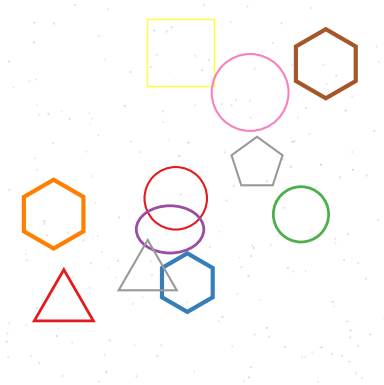[{"shape": "circle", "thickness": 1.5, "radius": 0.41, "center": [0.457, 0.485]}, {"shape": "triangle", "thickness": 2, "radius": 0.44, "center": [0.166, 0.211]}, {"shape": "hexagon", "thickness": 3, "radius": 0.38, "center": [0.487, 0.266]}, {"shape": "circle", "thickness": 2, "radius": 0.36, "center": [0.782, 0.443]}, {"shape": "oval", "thickness": 2, "radius": 0.44, "center": [0.442, 0.404]}, {"shape": "hexagon", "thickness": 3, "radius": 0.45, "center": [0.139, 0.444]}, {"shape": "square", "thickness": 1, "radius": 0.44, "center": [0.468, 0.863]}, {"shape": "hexagon", "thickness": 3, "radius": 0.45, "center": [0.846, 0.834]}, {"shape": "circle", "thickness": 1.5, "radius": 0.5, "center": [0.65, 0.76]}, {"shape": "pentagon", "thickness": 1.5, "radius": 0.35, "center": [0.668, 0.575]}, {"shape": "triangle", "thickness": 1.5, "radius": 0.44, "center": [0.384, 0.29]}]